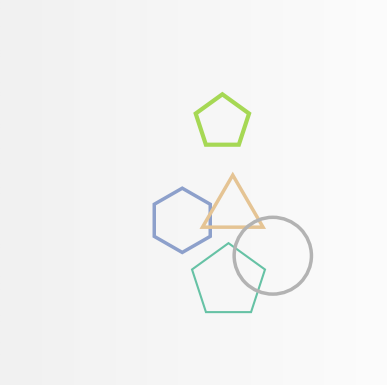[{"shape": "pentagon", "thickness": 1.5, "radius": 0.5, "center": [0.59, 0.269]}, {"shape": "hexagon", "thickness": 2.5, "radius": 0.42, "center": [0.47, 0.428]}, {"shape": "pentagon", "thickness": 3, "radius": 0.36, "center": [0.574, 0.683]}, {"shape": "triangle", "thickness": 2.5, "radius": 0.45, "center": [0.601, 0.455]}, {"shape": "circle", "thickness": 2.5, "radius": 0.5, "center": [0.704, 0.336]}]